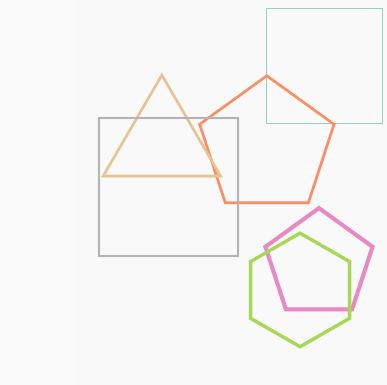[{"shape": "square", "thickness": 0.5, "radius": 0.75, "center": [0.836, 0.83]}, {"shape": "pentagon", "thickness": 2, "radius": 0.91, "center": [0.689, 0.621]}, {"shape": "pentagon", "thickness": 3, "radius": 0.73, "center": [0.823, 0.314]}, {"shape": "hexagon", "thickness": 2.5, "radius": 0.74, "center": [0.774, 0.247]}, {"shape": "triangle", "thickness": 2, "radius": 0.87, "center": [0.418, 0.63]}, {"shape": "square", "thickness": 1.5, "radius": 0.9, "center": [0.435, 0.514]}]